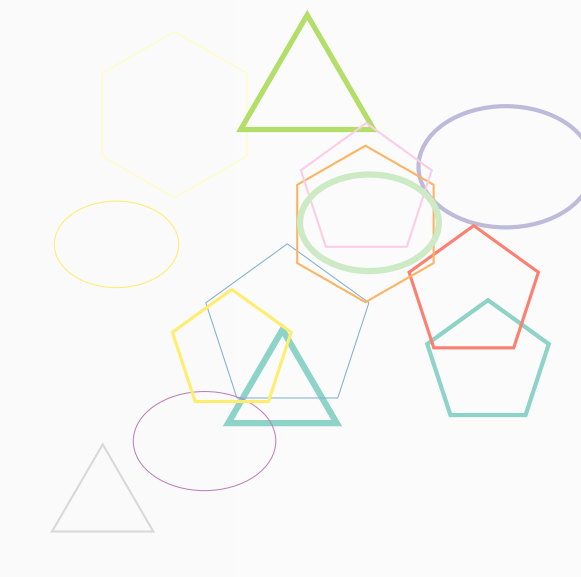[{"shape": "pentagon", "thickness": 2, "radius": 0.55, "center": [0.84, 0.369]}, {"shape": "triangle", "thickness": 3, "radius": 0.54, "center": [0.486, 0.32]}, {"shape": "hexagon", "thickness": 0.5, "radius": 0.72, "center": [0.3, 0.8]}, {"shape": "oval", "thickness": 2, "radius": 0.75, "center": [0.87, 0.71]}, {"shape": "pentagon", "thickness": 1.5, "radius": 0.58, "center": [0.815, 0.491]}, {"shape": "pentagon", "thickness": 0.5, "radius": 0.74, "center": [0.494, 0.429]}, {"shape": "hexagon", "thickness": 1, "radius": 0.68, "center": [0.629, 0.611]}, {"shape": "triangle", "thickness": 2.5, "radius": 0.66, "center": [0.529, 0.841]}, {"shape": "pentagon", "thickness": 1, "radius": 0.59, "center": [0.63, 0.668]}, {"shape": "triangle", "thickness": 1, "radius": 0.5, "center": [0.177, 0.129]}, {"shape": "oval", "thickness": 0.5, "radius": 0.61, "center": [0.352, 0.235]}, {"shape": "oval", "thickness": 3, "radius": 0.6, "center": [0.636, 0.613]}, {"shape": "pentagon", "thickness": 1.5, "radius": 0.54, "center": [0.399, 0.391]}, {"shape": "oval", "thickness": 0.5, "radius": 0.53, "center": [0.2, 0.576]}]